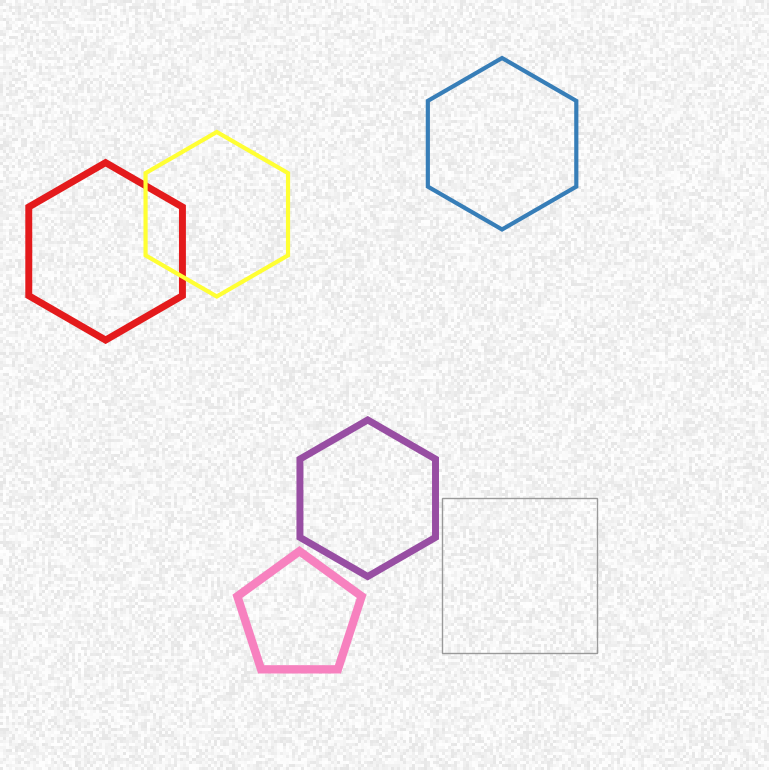[{"shape": "hexagon", "thickness": 2.5, "radius": 0.58, "center": [0.137, 0.674]}, {"shape": "hexagon", "thickness": 1.5, "radius": 0.56, "center": [0.652, 0.813]}, {"shape": "hexagon", "thickness": 2.5, "radius": 0.51, "center": [0.478, 0.353]}, {"shape": "hexagon", "thickness": 1.5, "radius": 0.53, "center": [0.282, 0.722]}, {"shape": "pentagon", "thickness": 3, "radius": 0.42, "center": [0.389, 0.199]}, {"shape": "square", "thickness": 0.5, "radius": 0.5, "center": [0.675, 0.252]}]